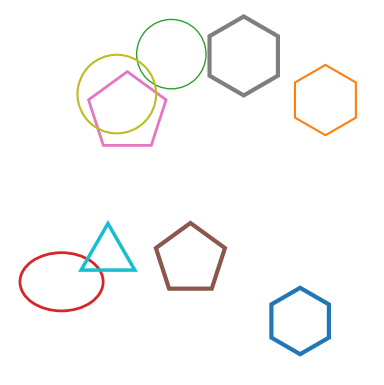[{"shape": "hexagon", "thickness": 3, "radius": 0.43, "center": [0.78, 0.166]}, {"shape": "hexagon", "thickness": 1.5, "radius": 0.46, "center": [0.845, 0.74]}, {"shape": "circle", "thickness": 1, "radius": 0.45, "center": [0.445, 0.859]}, {"shape": "oval", "thickness": 2, "radius": 0.54, "center": [0.16, 0.268]}, {"shape": "pentagon", "thickness": 3, "radius": 0.47, "center": [0.495, 0.327]}, {"shape": "pentagon", "thickness": 2, "radius": 0.53, "center": [0.331, 0.708]}, {"shape": "hexagon", "thickness": 3, "radius": 0.51, "center": [0.633, 0.855]}, {"shape": "circle", "thickness": 1.5, "radius": 0.51, "center": [0.303, 0.756]}, {"shape": "triangle", "thickness": 2.5, "radius": 0.4, "center": [0.28, 0.339]}]